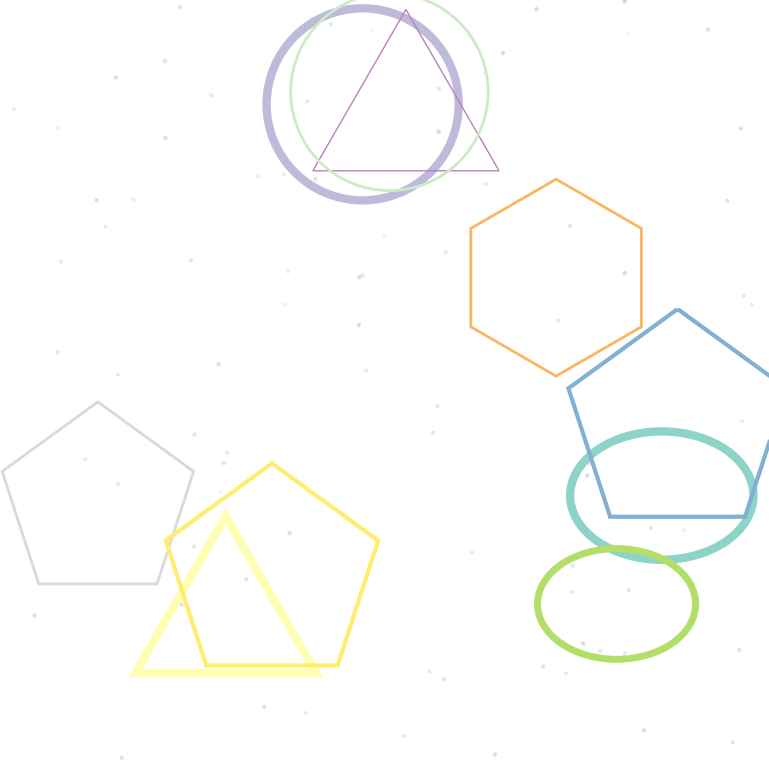[{"shape": "oval", "thickness": 3, "radius": 0.6, "center": [0.859, 0.356]}, {"shape": "triangle", "thickness": 3, "radius": 0.68, "center": [0.293, 0.194]}, {"shape": "circle", "thickness": 3, "radius": 0.62, "center": [0.471, 0.864]}, {"shape": "pentagon", "thickness": 1.5, "radius": 0.75, "center": [0.88, 0.45]}, {"shape": "hexagon", "thickness": 1, "radius": 0.64, "center": [0.722, 0.639]}, {"shape": "oval", "thickness": 2.5, "radius": 0.51, "center": [0.801, 0.216]}, {"shape": "pentagon", "thickness": 1, "radius": 0.65, "center": [0.127, 0.347]}, {"shape": "triangle", "thickness": 0.5, "radius": 0.7, "center": [0.527, 0.848]}, {"shape": "circle", "thickness": 1, "radius": 0.64, "center": [0.506, 0.881]}, {"shape": "pentagon", "thickness": 1.5, "radius": 0.73, "center": [0.353, 0.253]}]